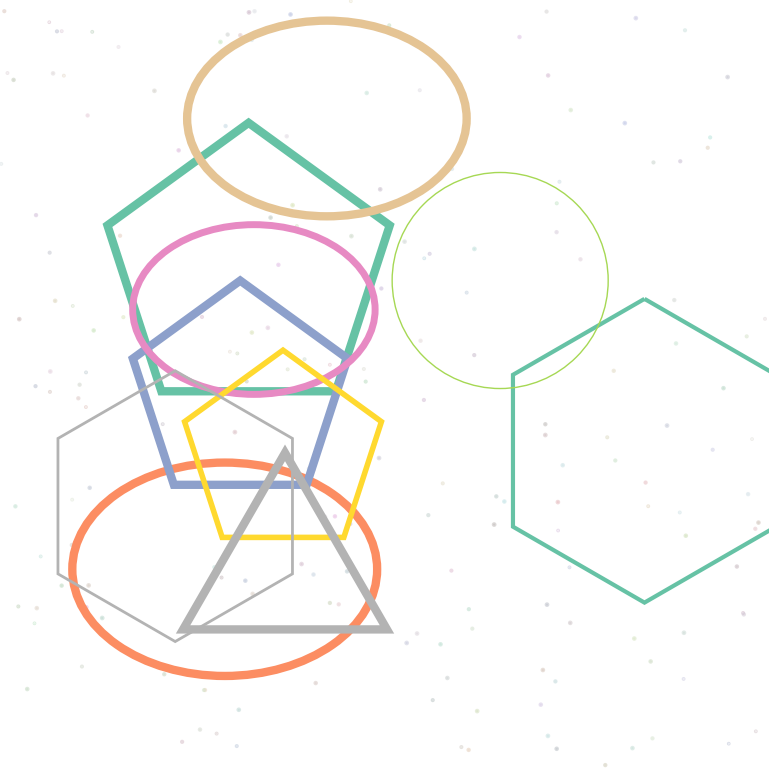[{"shape": "pentagon", "thickness": 3, "radius": 0.96, "center": [0.323, 0.648]}, {"shape": "hexagon", "thickness": 1.5, "radius": 0.99, "center": [0.837, 0.415]}, {"shape": "oval", "thickness": 3, "radius": 0.99, "center": [0.292, 0.261]}, {"shape": "pentagon", "thickness": 3, "radius": 0.73, "center": [0.312, 0.489]}, {"shape": "oval", "thickness": 2.5, "radius": 0.79, "center": [0.33, 0.598]}, {"shape": "circle", "thickness": 0.5, "radius": 0.7, "center": [0.65, 0.636]}, {"shape": "pentagon", "thickness": 2, "radius": 0.67, "center": [0.368, 0.411]}, {"shape": "oval", "thickness": 3, "radius": 0.91, "center": [0.425, 0.846]}, {"shape": "triangle", "thickness": 3, "radius": 0.76, "center": [0.37, 0.259]}, {"shape": "hexagon", "thickness": 1, "radius": 0.88, "center": [0.228, 0.343]}]